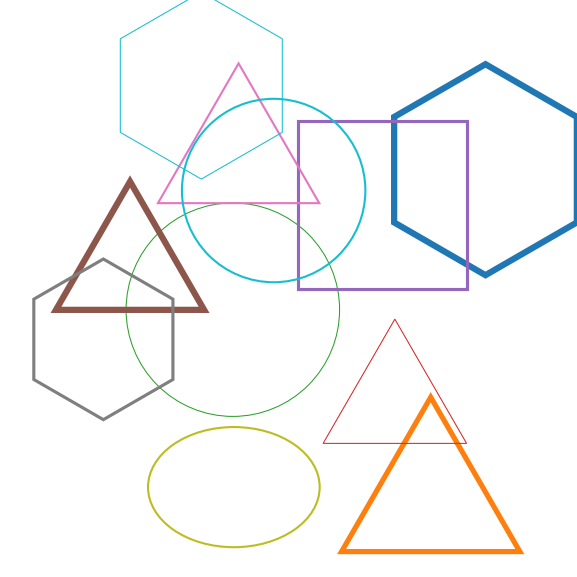[{"shape": "hexagon", "thickness": 3, "radius": 0.91, "center": [0.841, 0.705]}, {"shape": "triangle", "thickness": 2.5, "radius": 0.89, "center": [0.746, 0.133]}, {"shape": "circle", "thickness": 0.5, "radius": 0.92, "center": [0.403, 0.463]}, {"shape": "triangle", "thickness": 0.5, "radius": 0.72, "center": [0.684, 0.303]}, {"shape": "square", "thickness": 1.5, "radius": 0.73, "center": [0.662, 0.644]}, {"shape": "triangle", "thickness": 3, "radius": 0.74, "center": [0.225, 0.537]}, {"shape": "triangle", "thickness": 1, "radius": 0.81, "center": [0.413, 0.728]}, {"shape": "hexagon", "thickness": 1.5, "radius": 0.7, "center": [0.179, 0.412]}, {"shape": "oval", "thickness": 1, "radius": 0.74, "center": [0.405, 0.156]}, {"shape": "circle", "thickness": 1, "radius": 0.79, "center": [0.474, 0.669]}, {"shape": "hexagon", "thickness": 0.5, "radius": 0.81, "center": [0.349, 0.851]}]